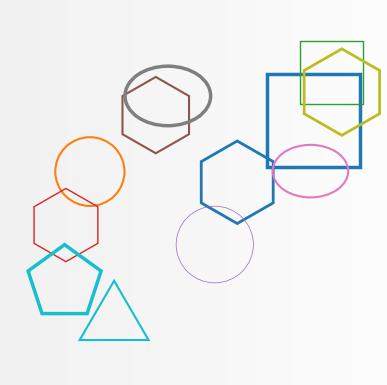[{"shape": "hexagon", "thickness": 2, "radius": 0.54, "center": [0.612, 0.527]}, {"shape": "square", "thickness": 2.5, "radius": 0.6, "center": [0.809, 0.687]}, {"shape": "circle", "thickness": 1.5, "radius": 0.45, "center": [0.232, 0.554]}, {"shape": "square", "thickness": 1, "radius": 0.41, "center": [0.856, 0.811]}, {"shape": "hexagon", "thickness": 1, "radius": 0.48, "center": [0.17, 0.415]}, {"shape": "circle", "thickness": 0.5, "radius": 0.5, "center": [0.554, 0.365]}, {"shape": "hexagon", "thickness": 1.5, "radius": 0.5, "center": [0.402, 0.701]}, {"shape": "oval", "thickness": 1.5, "radius": 0.49, "center": [0.801, 0.555]}, {"shape": "oval", "thickness": 2.5, "radius": 0.55, "center": [0.433, 0.751]}, {"shape": "hexagon", "thickness": 2, "radius": 0.56, "center": [0.882, 0.761]}, {"shape": "triangle", "thickness": 1.5, "radius": 0.51, "center": [0.294, 0.168]}, {"shape": "pentagon", "thickness": 2.5, "radius": 0.49, "center": [0.167, 0.266]}]